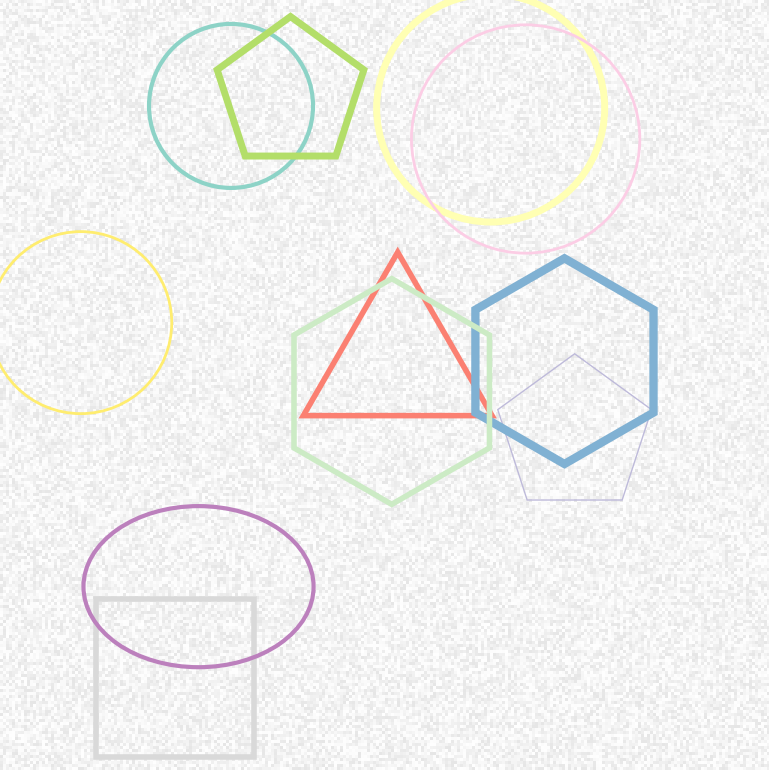[{"shape": "circle", "thickness": 1.5, "radius": 0.53, "center": [0.3, 0.862]}, {"shape": "circle", "thickness": 2.5, "radius": 0.74, "center": [0.637, 0.86]}, {"shape": "pentagon", "thickness": 0.5, "radius": 0.52, "center": [0.746, 0.436]}, {"shape": "triangle", "thickness": 2, "radius": 0.71, "center": [0.516, 0.531]}, {"shape": "hexagon", "thickness": 3, "radius": 0.67, "center": [0.733, 0.531]}, {"shape": "pentagon", "thickness": 2.5, "radius": 0.5, "center": [0.377, 0.878]}, {"shape": "circle", "thickness": 1, "radius": 0.74, "center": [0.683, 0.819]}, {"shape": "square", "thickness": 2, "radius": 0.51, "center": [0.227, 0.12]}, {"shape": "oval", "thickness": 1.5, "radius": 0.75, "center": [0.258, 0.238]}, {"shape": "hexagon", "thickness": 2, "radius": 0.73, "center": [0.509, 0.492]}, {"shape": "circle", "thickness": 1, "radius": 0.59, "center": [0.105, 0.581]}]